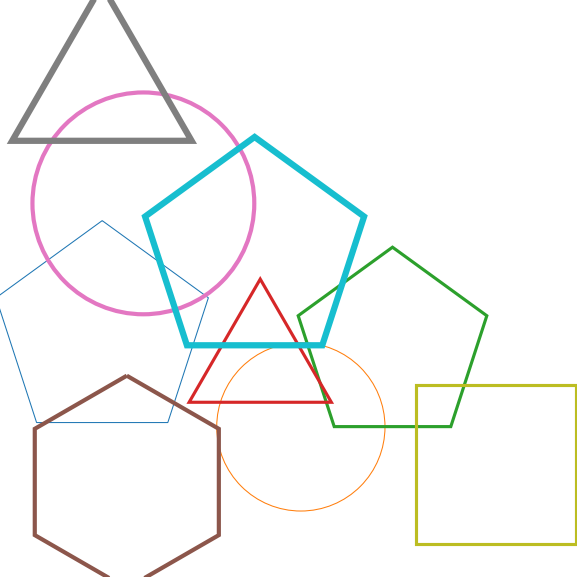[{"shape": "pentagon", "thickness": 0.5, "radius": 0.97, "center": [0.177, 0.424]}, {"shape": "circle", "thickness": 0.5, "radius": 0.73, "center": [0.521, 0.26]}, {"shape": "pentagon", "thickness": 1.5, "radius": 0.86, "center": [0.68, 0.399]}, {"shape": "triangle", "thickness": 1.5, "radius": 0.71, "center": [0.451, 0.374]}, {"shape": "hexagon", "thickness": 2, "radius": 0.92, "center": [0.22, 0.165]}, {"shape": "circle", "thickness": 2, "radius": 0.96, "center": [0.248, 0.647]}, {"shape": "triangle", "thickness": 3, "radius": 0.9, "center": [0.176, 0.845]}, {"shape": "square", "thickness": 1.5, "radius": 0.69, "center": [0.859, 0.195]}, {"shape": "pentagon", "thickness": 3, "radius": 1.0, "center": [0.441, 0.563]}]